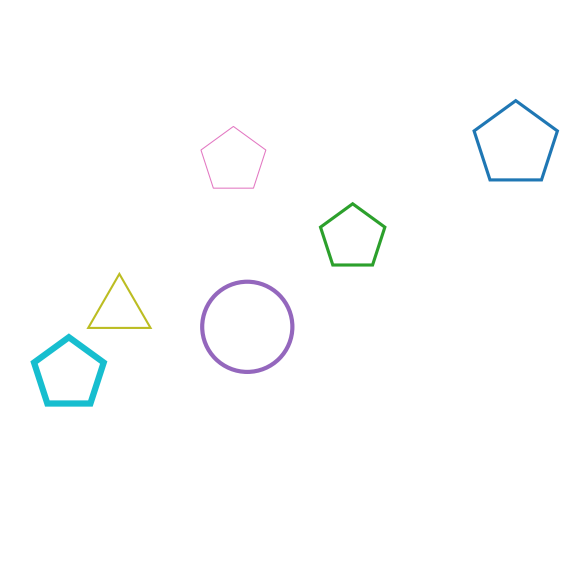[{"shape": "pentagon", "thickness": 1.5, "radius": 0.38, "center": [0.893, 0.749]}, {"shape": "pentagon", "thickness": 1.5, "radius": 0.29, "center": [0.611, 0.588]}, {"shape": "circle", "thickness": 2, "radius": 0.39, "center": [0.428, 0.433]}, {"shape": "pentagon", "thickness": 0.5, "radius": 0.3, "center": [0.404, 0.721]}, {"shape": "triangle", "thickness": 1, "radius": 0.31, "center": [0.207, 0.462]}, {"shape": "pentagon", "thickness": 3, "radius": 0.32, "center": [0.119, 0.352]}]